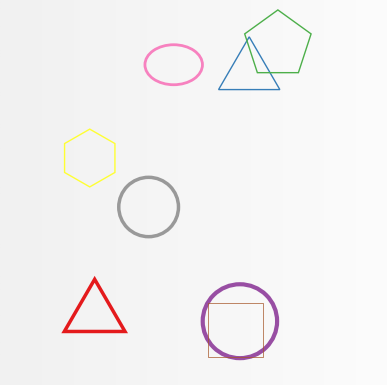[{"shape": "triangle", "thickness": 2.5, "radius": 0.45, "center": [0.244, 0.184]}, {"shape": "triangle", "thickness": 1, "radius": 0.46, "center": [0.643, 0.813]}, {"shape": "pentagon", "thickness": 1, "radius": 0.45, "center": [0.717, 0.884]}, {"shape": "circle", "thickness": 3, "radius": 0.48, "center": [0.619, 0.166]}, {"shape": "hexagon", "thickness": 1, "radius": 0.38, "center": [0.232, 0.59]}, {"shape": "square", "thickness": 0.5, "radius": 0.35, "center": [0.607, 0.142]}, {"shape": "oval", "thickness": 2, "radius": 0.37, "center": [0.448, 0.832]}, {"shape": "circle", "thickness": 2.5, "radius": 0.39, "center": [0.384, 0.462]}]